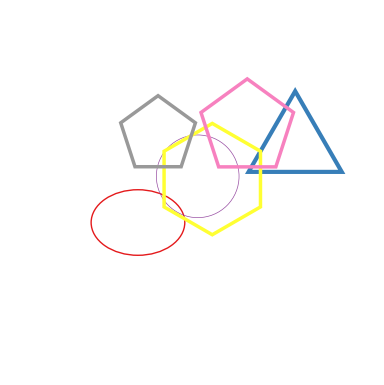[{"shape": "oval", "thickness": 1, "radius": 0.61, "center": [0.358, 0.422]}, {"shape": "triangle", "thickness": 3, "radius": 0.7, "center": [0.767, 0.623]}, {"shape": "circle", "thickness": 0.5, "radius": 0.54, "center": [0.514, 0.542]}, {"shape": "hexagon", "thickness": 2.5, "radius": 0.72, "center": [0.551, 0.535]}, {"shape": "pentagon", "thickness": 2.5, "radius": 0.63, "center": [0.642, 0.669]}, {"shape": "pentagon", "thickness": 2.5, "radius": 0.51, "center": [0.411, 0.649]}]